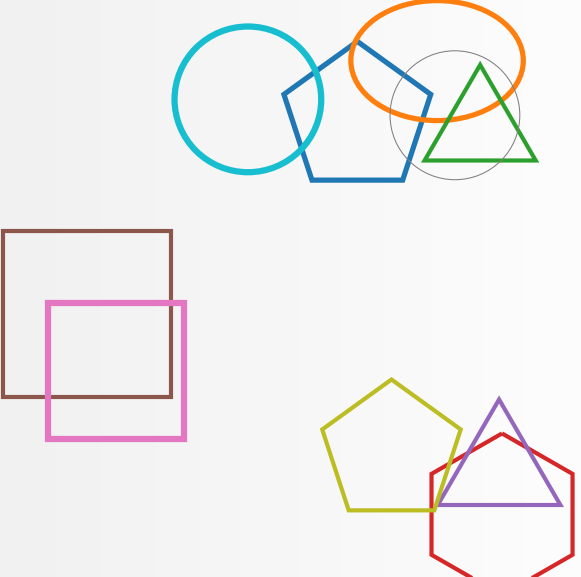[{"shape": "pentagon", "thickness": 2.5, "radius": 0.66, "center": [0.615, 0.795]}, {"shape": "oval", "thickness": 2.5, "radius": 0.74, "center": [0.752, 0.894]}, {"shape": "triangle", "thickness": 2, "radius": 0.55, "center": [0.826, 0.776]}, {"shape": "hexagon", "thickness": 2, "radius": 0.7, "center": [0.864, 0.109]}, {"shape": "triangle", "thickness": 2, "radius": 0.61, "center": [0.859, 0.186]}, {"shape": "square", "thickness": 2, "radius": 0.72, "center": [0.15, 0.456]}, {"shape": "square", "thickness": 3, "radius": 0.59, "center": [0.199, 0.357]}, {"shape": "circle", "thickness": 0.5, "radius": 0.56, "center": [0.783, 0.8]}, {"shape": "pentagon", "thickness": 2, "radius": 0.63, "center": [0.674, 0.217]}, {"shape": "circle", "thickness": 3, "radius": 0.63, "center": [0.426, 0.827]}]